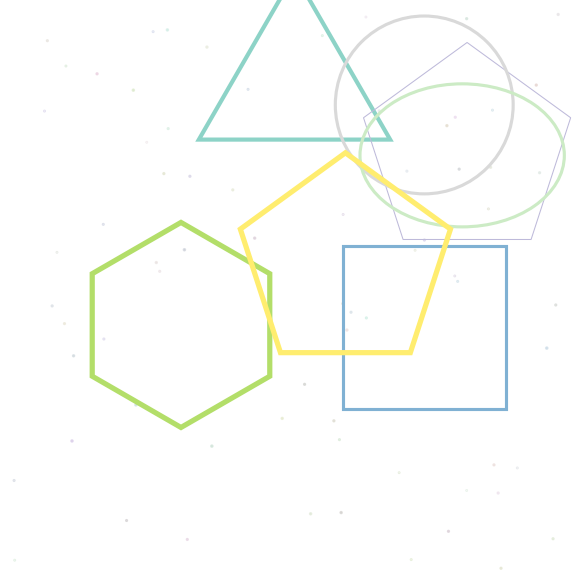[{"shape": "triangle", "thickness": 2, "radius": 0.96, "center": [0.51, 0.853]}, {"shape": "pentagon", "thickness": 0.5, "radius": 0.94, "center": [0.809, 0.737]}, {"shape": "square", "thickness": 1.5, "radius": 0.71, "center": [0.736, 0.432]}, {"shape": "hexagon", "thickness": 2.5, "radius": 0.89, "center": [0.313, 0.436]}, {"shape": "circle", "thickness": 1.5, "radius": 0.77, "center": [0.735, 0.817]}, {"shape": "oval", "thickness": 1.5, "radius": 0.88, "center": [0.8, 0.73]}, {"shape": "pentagon", "thickness": 2.5, "radius": 0.96, "center": [0.598, 0.543]}]